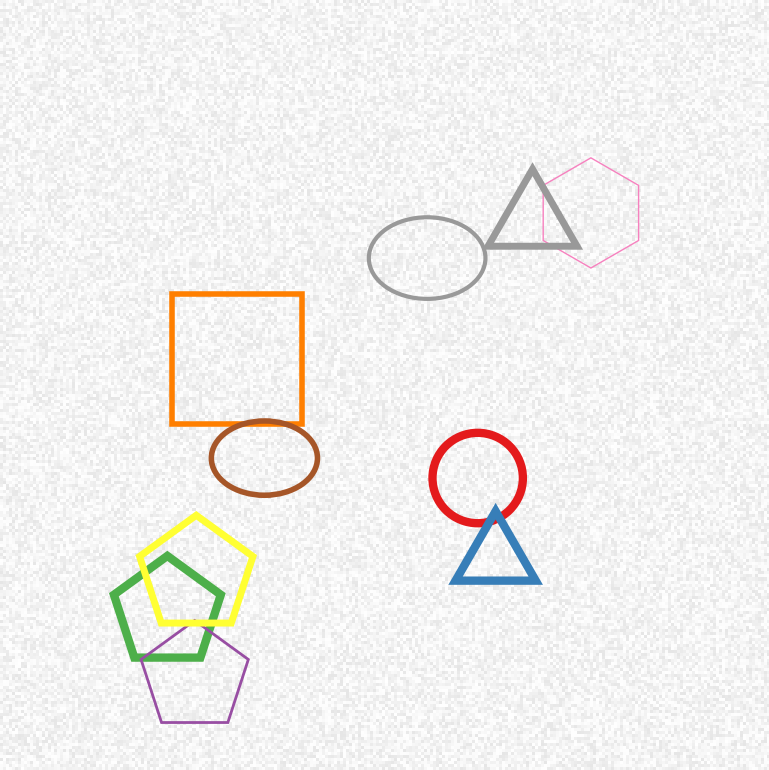[{"shape": "circle", "thickness": 3, "radius": 0.29, "center": [0.62, 0.379]}, {"shape": "triangle", "thickness": 3, "radius": 0.3, "center": [0.644, 0.276]}, {"shape": "pentagon", "thickness": 3, "radius": 0.37, "center": [0.217, 0.205]}, {"shape": "pentagon", "thickness": 1, "radius": 0.37, "center": [0.253, 0.121]}, {"shape": "square", "thickness": 2, "radius": 0.42, "center": [0.308, 0.534]}, {"shape": "pentagon", "thickness": 2.5, "radius": 0.39, "center": [0.255, 0.253]}, {"shape": "oval", "thickness": 2, "radius": 0.34, "center": [0.343, 0.405]}, {"shape": "hexagon", "thickness": 0.5, "radius": 0.36, "center": [0.767, 0.723]}, {"shape": "triangle", "thickness": 2.5, "radius": 0.33, "center": [0.692, 0.714]}, {"shape": "oval", "thickness": 1.5, "radius": 0.38, "center": [0.555, 0.665]}]